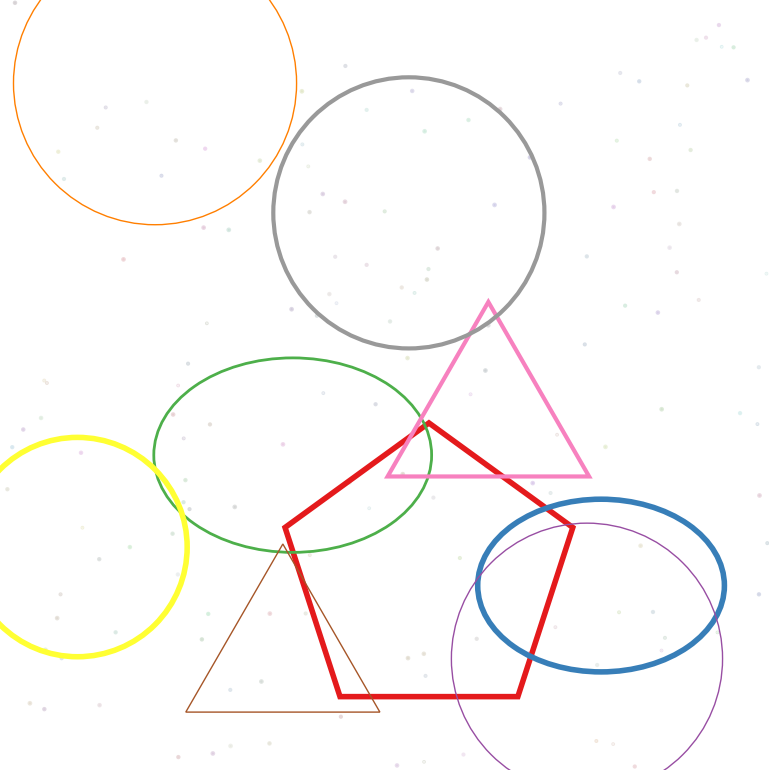[{"shape": "pentagon", "thickness": 2, "radius": 0.98, "center": [0.557, 0.254]}, {"shape": "oval", "thickness": 2, "radius": 0.8, "center": [0.781, 0.24]}, {"shape": "oval", "thickness": 1, "radius": 0.9, "center": [0.38, 0.409]}, {"shape": "circle", "thickness": 0.5, "radius": 0.88, "center": [0.762, 0.144]}, {"shape": "circle", "thickness": 0.5, "radius": 0.92, "center": [0.201, 0.892]}, {"shape": "circle", "thickness": 2, "radius": 0.71, "center": [0.101, 0.29]}, {"shape": "triangle", "thickness": 0.5, "radius": 0.73, "center": [0.367, 0.148]}, {"shape": "triangle", "thickness": 1.5, "radius": 0.76, "center": [0.634, 0.457]}, {"shape": "circle", "thickness": 1.5, "radius": 0.88, "center": [0.531, 0.724]}]